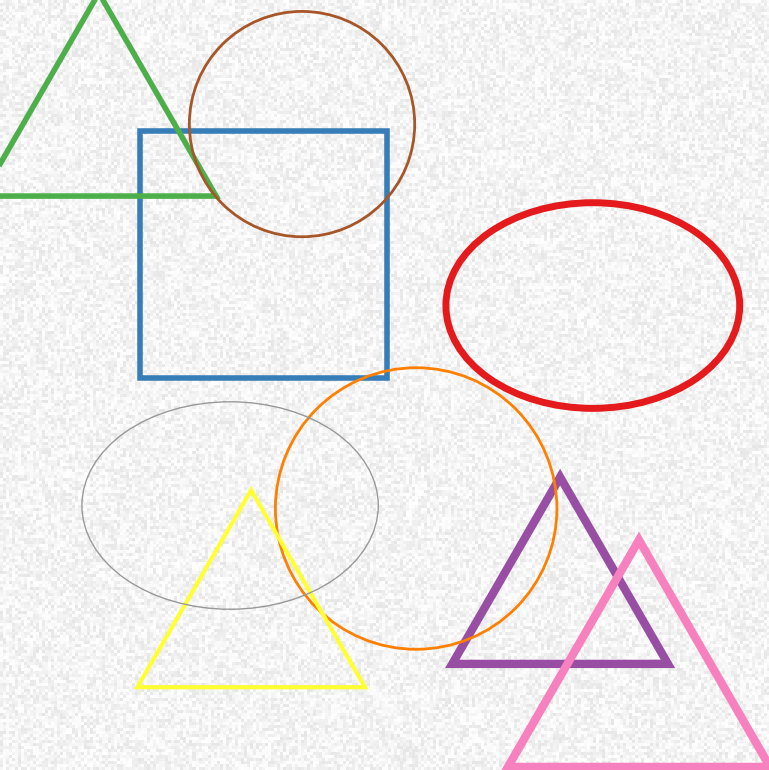[{"shape": "oval", "thickness": 2.5, "radius": 0.95, "center": [0.77, 0.603]}, {"shape": "square", "thickness": 2, "radius": 0.8, "center": [0.342, 0.67]}, {"shape": "triangle", "thickness": 2, "radius": 0.88, "center": [0.128, 0.833]}, {"shape": "triangle", "thickness": 3, "radius": 0.81, "center": [0.727, 0.219]}, {"shape": "circle", "thickness": 1, "radius": 0.91, "center": [0.54, 0.34]}, {"shape": "triangle", "thickness": 1.5, "radius": 0.85, "center": [0.326, 0.193]}, {"shape": "circle", "thickness": 1, "radius": 0.73, "center": [0.392, 0.839]}, {"shape": "triangle", "thickness": 3, "radius": 0.98, "center": [0.83, 0.102]}, {"shape": "oval", "thickness": 0.5, "radius": 0.96, "center": [0.299, 0.343]}]